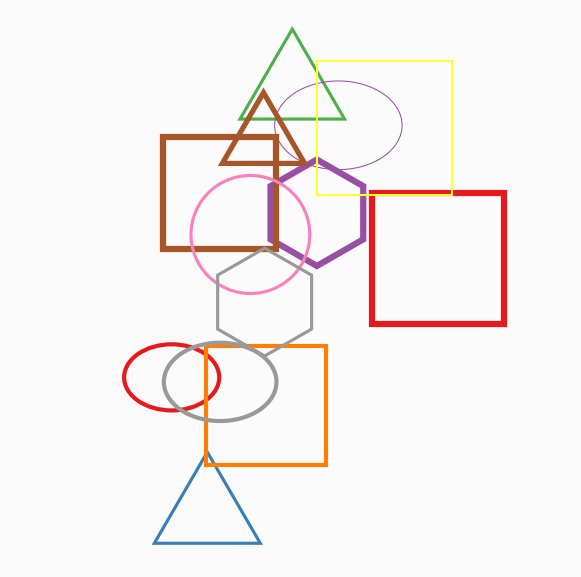[{"shape": "square", "thickness": 3, "radius": 0.57, "center": [0.754, 0.552]}, {"shape": "oval", "thickness": 2, "radius": 0.41, "center": [0.295, 0.346]}, {"shape": "triangle", "thickness": 1.5, "radius": 0.53, "center": [0.357, 0.111]}, {"shape": "triangle", "thickness": 1.5, "radius": 0.52, "center": [0.503, 0.845]}, {"shape": "oval", "thickness": 0.5, "radius": 0.55, "center": [0.582, 0.782]}, {"shape": "hexagon", "thickness": 3, "radius": 0.46, "center": [0.545, 0.631]}, {"shape": "square", "thickness": 2, "radius": 0.52, "center": [0.457, 0.298]}, {"shape": "square", "thickness": 1, "radius": 0.58, "center": [0.662, 0.777]}, {"shape": "triangle", "thickness": 2.5, "radius": 0.41, "center": [0.453, 0.757]}, {"shape": "square", "thickness": 3, "radius": 0.49, "center": [0.378, 0.665]}, {"shape": "circle", "thickness": 1.5, "radius": 0.51, "center": [0.431, 0.593]}, {"shape": "hexagon", "thickness": 1.5, "radius": 0.47, "center": [0.455, 0.476]}, {"shape": "oval", "thickness": 2, "radius": 0.48, "center": [0.379, 0.338]}]